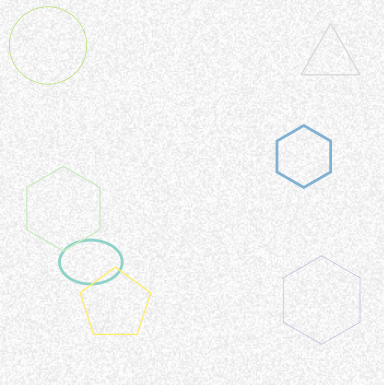[{"shape": "oval", "thickness": 2, "radius": 0.41, "center": [0.236, 0.319]}, {"shape": "hexagon", "thickness": 0.5, "radius": 0.58, "center": [0.835, 0.221]}, {"shape": "hexagon", "thickness": 2, "radius": 0.4, "center": [0.789, 0.593]}, {"shape": "circle", "thickness": 0.5, "radius": 0.5, "center": [0.125, 0.882]}, {"shape": "triangle", "thickness": 1, "radius": 0.44, "center": [0.859, 0.85]}, {"shape": "hexagon", "thickness": 1, "radius": 0.55, "center": [0.165, 0.458]}, {"shape": "pentagon", "thickness": 1, "radius": 0.48, "center": [0.3, 0.21]}]